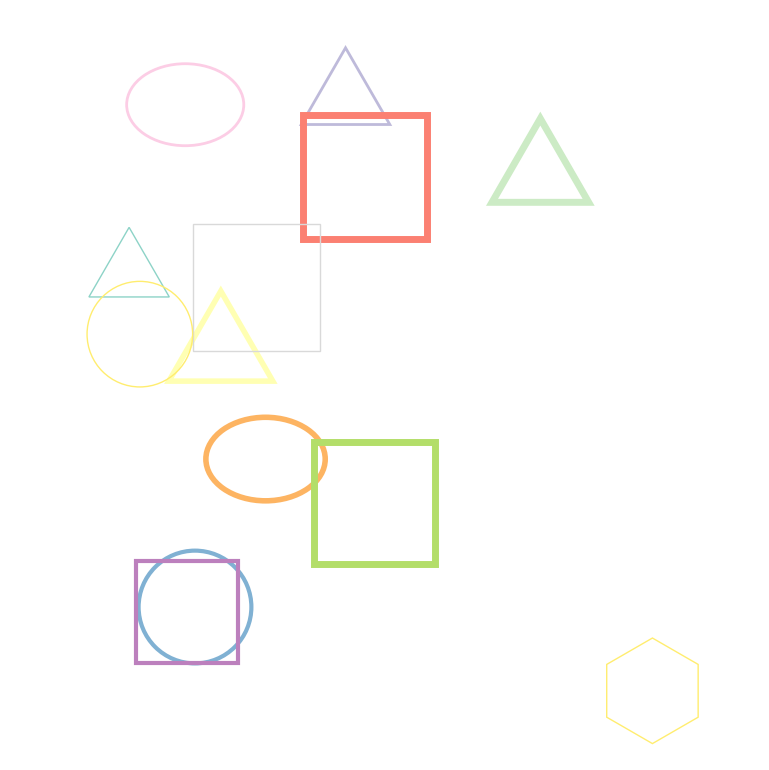[{"shape": "triangle", "thickness": 0.5, "radius": 0.3, "center": [0.168, 0.644]}, {"shape": "triangle", "thickness": 2, "radius": 0.39, "center": [0.287, 0.544]}, {"shape": "triangle", "thickness": 1, "radius": 0.33, "center": [0.449, 0.872]}, {"shape": "square", "thickness": 2.5, "radius": 0.4, "center": [0.474, 0.77]}, {"shape": "circle", "thickness": 1.5, "radius": 0.37, "center": [0.253, 0.212]}, {"shape": "oval", "thickness": 2, "radius": 0.39, "center": [0.345, 0.404]}, {"shape": "square", "thickness": 2.5, "radius": 0.39, "center": [0.486, 0.346]}, {"shape": "oval", "thickness": 1, "radius": 0.38, "center": [0.241, 0.864]}, {"shape": "square", "thickness": 0.5, "radius": 0.41, "center": [0.333, 0.627]}, {"shape": "square", "thickness": 1.5, "radius": 0.33, "center": [0.243, 0.206]}, {"shape": "triangle", "thickness": 2.5, "radius": 0.36, "center": [0.702, 0.773]}, {"shape": "circle", "thickness": 0.5, "radius": 0.34, "center": [0.182, 0.566]}, {"shape": "hexagon", "thickness": 0.5, "radius": 0.34, "center": [0.847, 0.103]}]